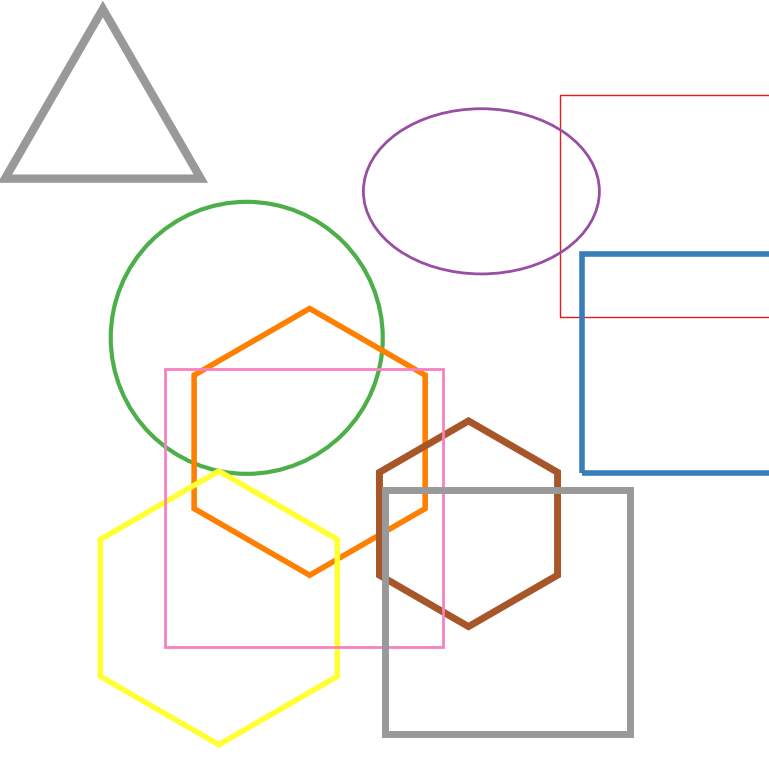[{"shape": "square", "thickness": 0.5, "radius": 0.72, "center": [0.872, 0.732]}, {"shape": "square", "thickness": 2, "radius": 0.71, "center": [0.899, 0.528]}, {"shape": "circle", "thickness": 1.5, "radius": 0.88, "center": [0.32, 0.561]}, {"shape": "oval", "thickness": 1, "radius": 0.77, "center": [0.625, 0.752]}, {"shape": "hexagon", "thickness": 2, "radius": 0.87, "center": [0.402, 0.426]}, {"shape": "hexagon", "thickness": 2, "radius": 0.89, "center": [0.284, 0.211]}, {"shape": "hexagon", "thickness": 2.5, "radius": 0.67, "center": [0.608, 0.32]}, {"shape": "square", "thickness": 1, "radius": 0.9, "center": [0.394, 0.341]}, {"shape": "square", "thickness": 2.5, "radius": 0.79, "center": [0.659, 0.205]}, {"shape": "triangle", "thickness": 3, "radius": 0.73, "center": [0.134, 0.841]}]